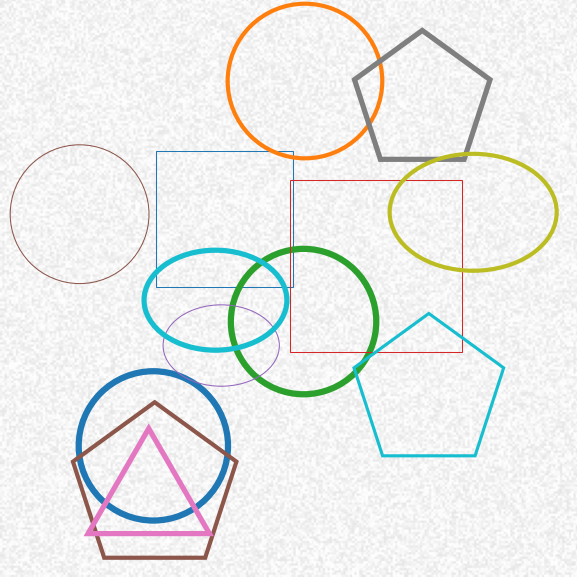[{"shape": "circle", "thickness": 3, "radius": 0.65, "center": [0.266, 0.227]}, {"shape": "square", "thickness": 0.5, "radius": 0.59, "center": [0.389, 0.62]}, {"shape": "circle", "thickness": 2, "radius": 0.67, "center": [0.528, 0.859]}, {"shape": "circle", "thickness": 3, "radius": 0.63, "center": [0.526, 0.442]}, {"shape": "square", "thickness": 0.5, "radius": 0.75, "center": [0.651, 0.539]}, {"shape": "oval", "thickness": 0.5, "radius": 0.5, "center": [0.383, 0.401]}, {"shape": "pentagon", "thickness": 2, "radius": 0.74, "center": [0.268, 0.154]}, {"shape": "circle", "thickness": 0.5, "radius": 0.6, "center": [0.138, 0.628]}, {"shape": "triangle", "thickness": 2.5, "radius": 0.61, "center": [0.258, 0.136]}, {"shape": "pentagon", "thickness": 2.5, "radius": 0.62, "center": [0.731, 0.823]}, {"shape": "oval", "thickness": 2, "radius": 0.72, "center": [0.819, 0.632]}, {"shape": "oval", "thickness": 2.5, "radius": 0.62, "center": [0.373, 0.479]}, {"shape": "pentagon", "thickness": 1.5, "radius": 0.68, "center": [0.743, 0.32]}]